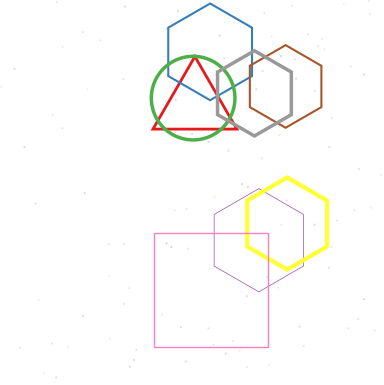[{"shape": "triangle", "thickness": 2, "radius": 0.63, "center": [0.506, 0.728]}, {"shape": "hexagon", "thickness": 1.5, "radius": 0.63, "center": [0.546, 0.865]}, {"shape": "circle", "thickness": 2.5, "radius": 0.54, "center": [0.502, 0.745]}, {"shape": "hexagon", "thickness": 0.5, "radius": 0.67, "center": [0.672, 0.376]}, {"shape": "hexagon", "thickness": 3, "radius": 0.6, "center": [0.746, 0.419]}, {"shape": "hexagon", "thickness": 1.5, "radius": 0.54, "center": [0.742, 0.775]}, {"shape": "square", "thickness": 1, "radius": 0.74, "center": [0.548, 0.247]}, {"shape": "hexagon", "thickness": 2.5, "radius": 0.55, "center": [0.661, 0.758]}]